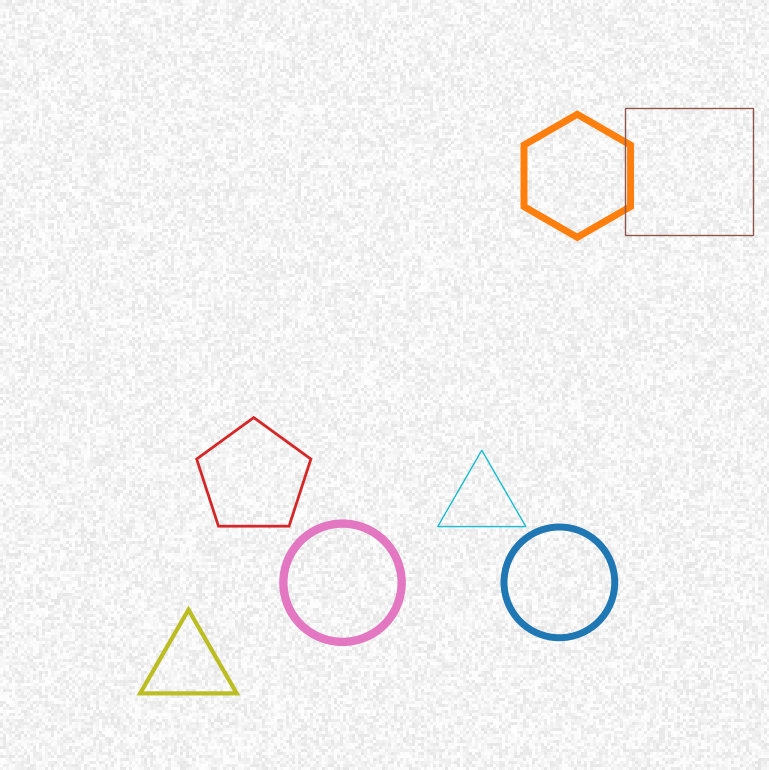[{"shape": "circle", "thickness": 2.5, "radius": 0.36, "center": [0.726, 0.244]}, {"shape": "hexagon", "thickness": 2.5, "radius": 0.4, "center": [0.75, 0.772]}, {"shape": "pentagon", "thickness": 1, "radius": 0.39, "center": [0.33, 0.38]}, {"shape": "square", "thickness": 0.5, "radius": 0.41, "center": [0.895, 0.777]}, {"shape": "circle", "thickness": 3, "radius": 0.38, "center": [0.445, 0.243]}, {"shape": "triangle", "thickness": 1.5, "radius": 0.36, "center": [0.245, 0.136]}, {"shape": "triangle", "thickness": 0.5, "radius": 0.33, "center": [0.626, 0.349]}]